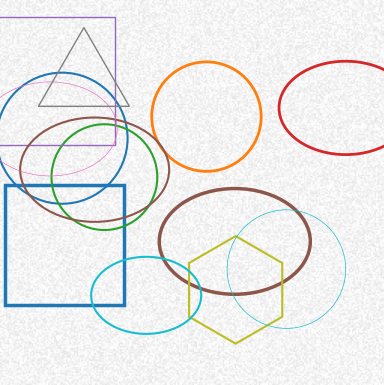[{"shape": "square", "thickness": 2.5, "radius": 0.77, "center": [0.167, 0.364]}, {"shape": "circle", "thickness": 1.5, "radius": 0.85, "center": [0.161, 0.641]}, {"shape": "circle", "thickness": 2, "radius": 0.71, "center": [0.536, 0.697]}, {"shape": "circle", "thickness": 1.5, "radius": 0.69, "center": [0.271, 0.54]}, {"shape": "oval", "thickness": 2, "radius": 0.87, "center": [0.898, 0.72]}, {"shape": "square", "thickness": 1, "radius": 0.83, "center": [0.132, 0.79]}, {"shape": "oval", "thickness": 2.5, "radius": 0.98, "center": [0.61, 0.373]}, {"shape": "oval", "thickness": 1.5, "radius": 0.97, "center": [0.246, 0.559]}, {"shape": "oval", "thickness": 0.5, "radius": 0.87, "center": [0.13, 0.665]}, {"shape": "triangle", "thickness": 1, "radius": 0.68, "center": [0.218, 0.792]}, {"shape": "hexagon", "thickness": 1.5, "radius": 0.7, "center": [0.612, 0.247]}, {"shape": "oval", "thickness": 1.5, "radius": 0.71, "center": [0.38, 0.233]}, {"shape": "circle", "thickness": 0.5, "radius": 0.77, "center": [0.744, 0.301]}]